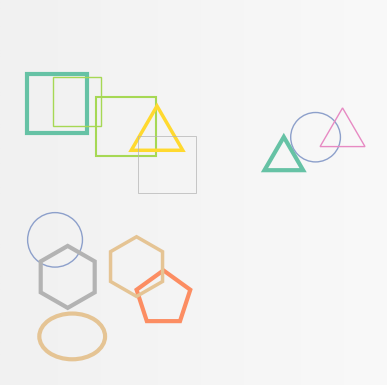[{"shape": "square", "thickness": 3, "radius": 0.38, "center": [0.147, 0.731]}, {"shape": "triangle", "thickness": 3, "radius": 0.29, "center": [0.732, 0.587]}, {"shape": "pentagon", "thickness": 3, "radius": 0.36, "center": [0.422, 0.225]}, {"shape": "circle", "thickness": 1, "radius": 0.35, "center": [0.142, 0.377]}, {"shape": "circle", "thickness": 1, "radius": 0.32, "center": [0.814, 0.644]}, {"shape": "triangle", "thickness": 1, "radius": 0.33, "center": [0.884, 0.653]}, {"shape": "square", "thickness": 1, "radius": 0.31, "center": [0.199, 0.736]}, {"shape": "square", "thickness": 1.5, "radius": 0.39, "center": [0.324, 0.671]}, {"shape": "triangle", "thickness": 2.5, "radius": 0.38, "center": [0.405, 0.648]}, {"shape": "hexagon", "thickness": 2.5, "radius": 0.39, "center": [0.352, 0.308]}, {"shape": "oval", "thickness": 3, "radius": 0.42, "center": [0.186, 0.126]}, {"shape": "square", "thickness": 0.5, "radius": 0.37, "center": [0.431, 0.572]}, {"shape": "hexagon", "thickness": 3, "radius": 0.4, "center": [0.175, 0.281]}]